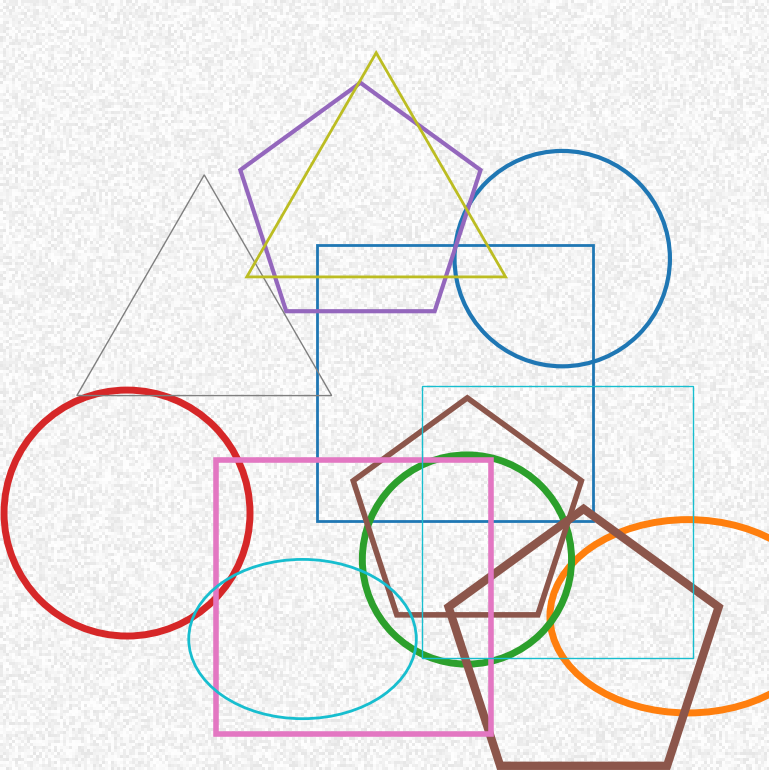[{"shape": "circle", "thickness": 1.5, "radius": 0.7, "center": [0.73, 0.664]}, {"shape": "square", "thickness": 1, "radius": 0.9, "center": [0.591, 0.502]}, {"shape": "oval", "thickness": 2.5, "radius": 0.9, "center": [0.894, 0.2]}, {"shape": "circle", "thickness": 2.5, "radius": 0.68, "center": [0.606, 0.273]}, {"shape": "circle", "thickness": 2.5, "radius": 0.8, "center": [0.165, 0.334]}, {"shape": "pentagon", "thickness": 1.5, "radius": 0.82, "center": [0.468, 0.729]}, {"shape": "pentagon", "thickness": 3, "radius": 0.92, "center": [0.758, 0.155]}, {"shape": "pentagon", "thickness": 2, "radius": 0.78, "center": [0.607, 0.327]}, {"shape": "square", "thickness": 2, "radius": 0.89, "center": [0.459, 0.225]}, {"shape": "triangle", "thickness": 0.5, "radius": 0.96, "center": [0.265, 0.582]}, {"shape": "triangle", "thickness": 1, "radius": 0.97, "center": [0.489, 0.737]}, {"shape": "oval", "thickness": 1, "radius": 0.74, "center": [0.393, 0.17]}, {"shape": "square", "thickness": 0.5, "radius": 0.88, "center": [0.724, 0.322]}]